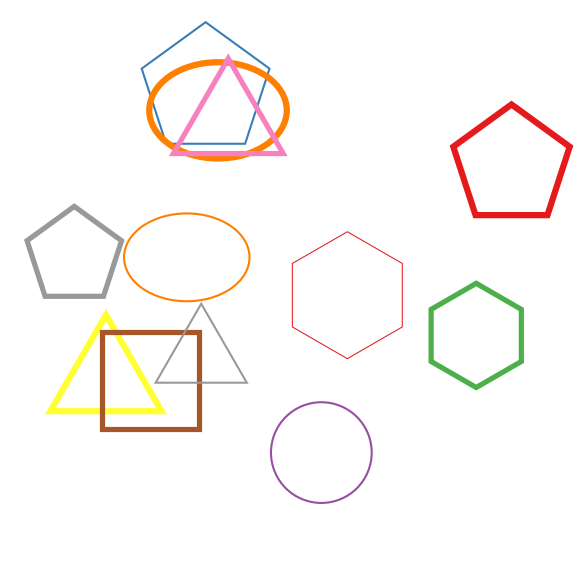[{"shape": "hexagon", "thickness": 0.5, "radius": 0.55, "center": [0.601, 0.488]}, {"shape": "pentagon", "thickness": 3, "radius": 0.53, "center": [0.886, 0.712]}, {"shape": "pentagon", "thickness": 1, "radius": 0.58, "center": [0.356, 0.844]}, {"shape": "hexagon", "thickness": 2.5, "radius": 0.45, "center": [0.825, 0.418]}, {"shape": "circle", "thickness": 1, "radius": 0.44, "center": [0.556, 0.215]}, {"shape": "oval", "thickness": 3, "radius": 0.6, "center": [0.378, 0.808]}, {"shape": "oval", "thickness": 1, "radius": 0.54, "center": [0.323, 0.554]}, {"shape": "triangle", "thickness": 3, "radius": 0.56, "center": [0.183, 0.343]}, {"shape": "square", "thickness": 2.5, "radius": 0.42, "center": [0.261, 0.34]}, {"shape": "triangle", "thickness": 2.5, "radius": 0.55, "center": [0.395, 0.788]}, {"shape": "triangle", "thickness": 1, "radius": 0.46, "center": [0.348, 0.382]}, {"shape": "pentagon", "thickness": 2.5, "radius": 0.43, "center": [0.129, 0.556]}]